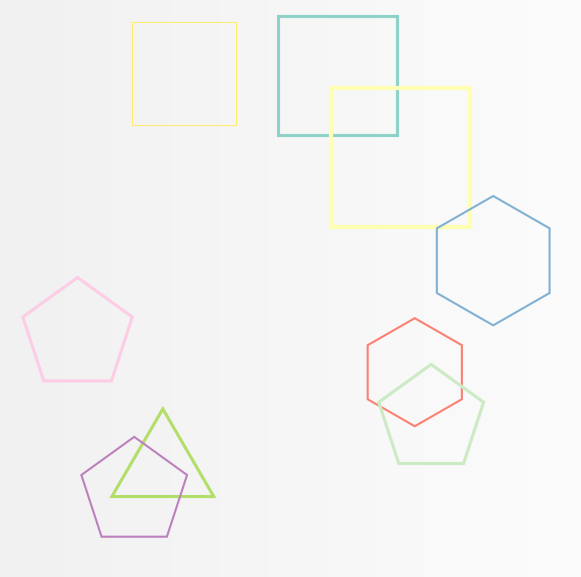[{"shape": "square", "thickness": 1.5, "radius": 0.51, "center": [0.581, 0.868]}, {"shape": "square", "thickness": 2, "radius": 0.6, "center": [0.689, 0.726]}, {"shape": "hexagon", "thickness": 1, "radius": 0.47, "center": [0.714, 0.355]}, {"shape": "hexagon", "thickness": 1, "radius": 0.56, "center": [0.849, 0.548]}, {"shape": "triangle", "thickness": 1.5, "radius": 0.51, "center": [0.28, 0.19]}, {"shape": "pentagon", "thickness": 1.5, "radius": 0.5, "center": [0.133, 0.42]}, {"shape": "pentagon", "thickness": 1, "radius": 0.48, "center": [0.231, 0.147]}, {"shape": "pentagon", "thickness": 1.5, "radius": 0.47, "center": [0.742, 0.273]}, {"shape": "square", "thickness": 0.5, "radius": 0.45, "center": [0.317, 0.872]}]